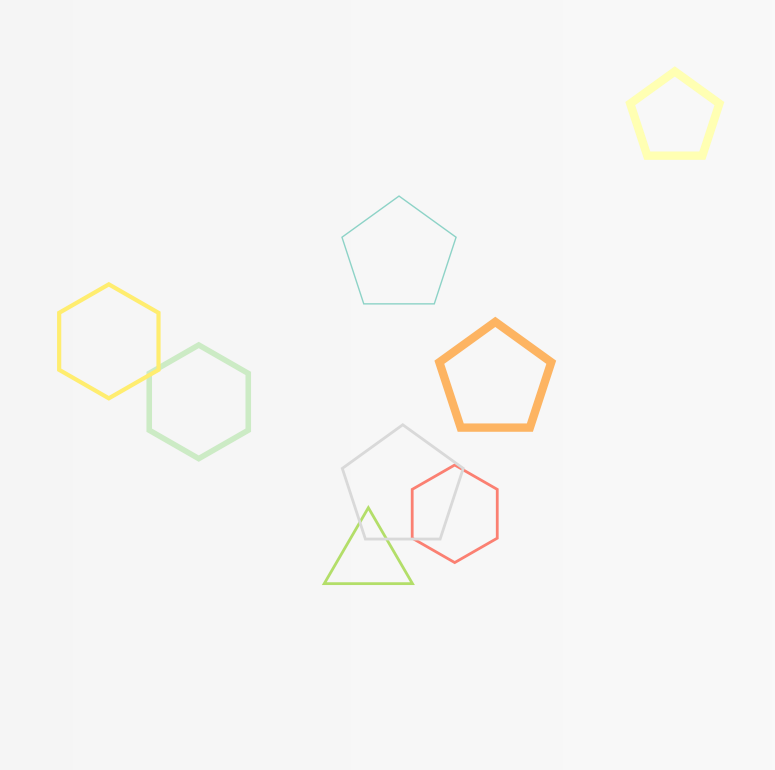[{"shape": "pentagon", "thickness": 0.5, "radius": 0.39, "center": [0.515, 0.668]}, {"shape": "pentagon", "thickness": 3, "radius": 0.3, "center": [0.871, 0.847]}, {"shape": "hexagon", "thickness": 1, "radius": 0.32, "center": [0.587, 0.333]}, {"shape": "pentagon", "thickness": 3, "radius": 0.38, "center": [0.639, 0.506]}, {"shape": "triangle", "thickness": 1, "radius": 0.33, "center": [0.475, 0.275]}, {"shape": "pentagon", "thickness": 1, "radius": 0.41, "center": [0.52, 0.366]}, {"shape": "hexagon", "thickness": 2, "radius": 0.37, "center": [0.256, 0.478]}, {"shape": "hexagon", "thickness": 1.5, "radius": 0.37, "center": [0.14, 0.557]}]